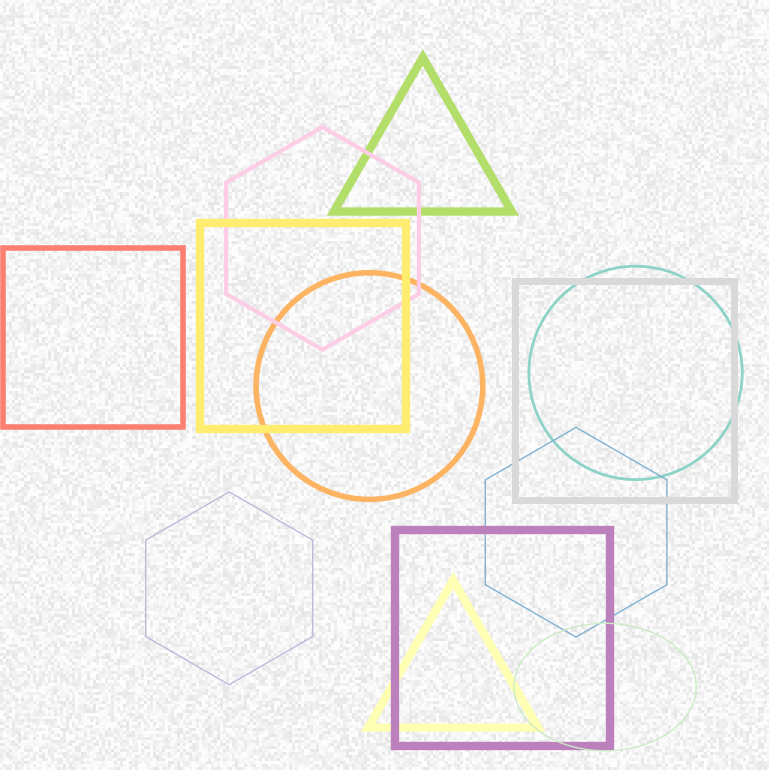[{"shape": "circle", "thickness": 1, "radius": 0.69, "center": [0.825, 0.516]}, {"shape": "triangle", "thickness": 3, "radius": 0.64, "center": [0.589, 0.119]}, {"shape": "hexagon", "thickness": 0.5, "radius": 0.63, "center": [0.298, 0.236]}, {"shape": "square", "thickness": 2, "radius": 0.58, "center": [0.121, 0.561]}, {"shape": "hexagon", "thickness": 0.5, "radius": 0.68, "center": [0.748, 0.309]}, {"shape": "circle", "thickness": 2, "radius": 0.74, "center": [0.48, 0.499]}, {"shape": "triangle", "thickness": 3, "radius": 0.67, "center": [0.549, 0.792]}, {"shape": "hexagon", "thickness": 1.5, "radius": 0.72, "center": [0.419, 0.691]}, {"shape": "square", "thickness": 2.5, "radius": 0.71, "center": [0.811, 0.493]}, {"shape": "square", "thickness": 3, "radius": 0.7, "center": [0.652, 0.172]}, {"shape": "oval", "thickness": 0.5, "radius": 0.59, "center": [0.786, 0.108]}, {"shape": "square", "thickness": 3, "radius": 0.67, "center": [0.394, 0.576]}]